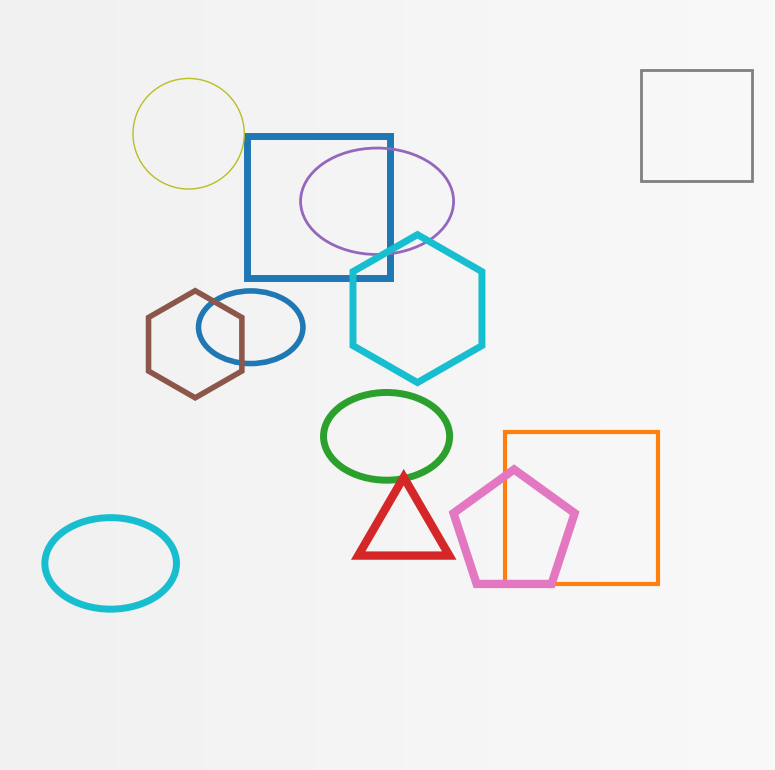[{"shape": "square", "thickness": 2.5, "radius": 0.46, "center": [0.411, 0.731]}, {"shape": "oval", "thickness": 2, "radius": 0.34, "center": [0.324, 0.575]}, {"shape": "square", "thickness": 1.5, "radius": 0.49, "center": [0.75, 0.341]}, {"shape": "oval", "thickness": 2.5, "radius": 0.41, "center": [0.499, 0.433]}, {"shape": "triangle", "thickness": 3, "radius": 0.34, "center": [0.521, 0.312]}, {"shape": "oval", "thickness": 1, "radius": 0.49, "center": [0.487, 0.739]}, {"shape": "hexagon", "thickness": 2, "radius": 0.35, "center": [0.252, 0.553]}, {"shape": "pentagon", "thickness": 3, "radius": 0.41, "center": [0.663, 0.308]}, {"shape": "square", "thickness": 1, "radius": 0.36, "center": [0.899, 0.837]}, {"shape": "circle", "thickness": 0.5, "radius": 0.36, "center": [0.243, 0.826]}, {"shape": "hexagon", "thickness": 2.5, "radius": 0.48, "center": [0.539, 0.599]}, {"shape": "oval", "thickness": 2.5, "radius": 0.42, "center": [0.143, 0.268]}]